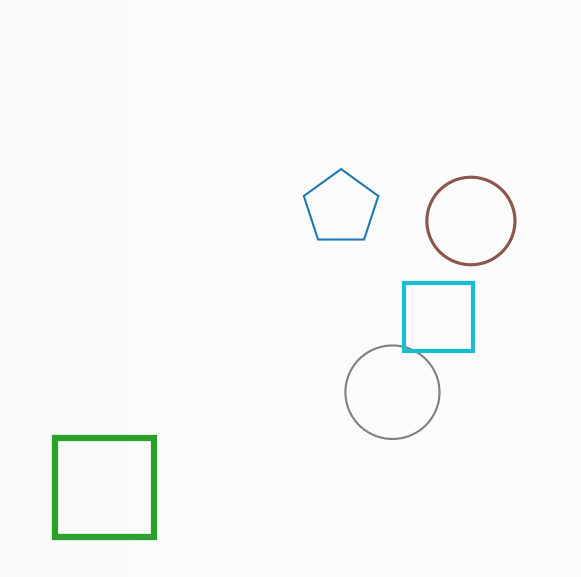[{"shape": "pentagon", "thickness": 1, "radius": 0.34, "center": [0.587, 0.639]}, {"shape": "square", "thickness": 3, "radius": 0.43, "center": [0.18, 0.155]}, {"shape": "circle", "thickness": 1.5, "radius": 0.38, "center": [0.81, 0.616]}, {"shape": "circle", "thickness": 1, "radius": 0.4, "center": [0.675, 0.32]}, {"shape": "square", "thickness": 2, "radius": 0.3, "center": [0.754, 0.45]}]